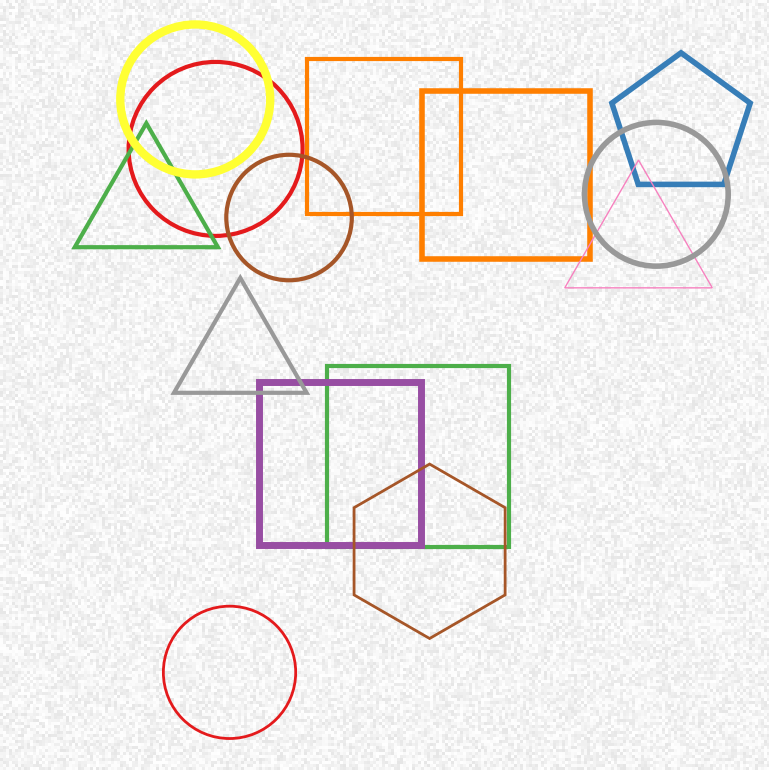[{"shape": "circle", "thickness": 1.5, "radius": 0.56, "center": [0.28, 0.807]}, {"shape": "circle", "thickness": 1, "radius": 0.43, "center": [0.298, 0.127]}, {"shape": "pentagon", "thickness": 2, "radius": 0.47, "center": [0.884, 0.837]}, {"shape": "square", "thickness": 1.5, "radius": 0.59, "center": [0.543, 0.407]}, {"shape": "triangle", "thickness": 1.5, "radius": 0.54, "center": [0.19, 0.733]}, {"shape": "square", "thickness": 2.5, "radius": 0.53, "center": [0.441, 0.398]}, {"shape": "square", "thickness": 1.5, "radius": 0.5, "center": [0.499, 0.823]}, {"shape": "square", "thickness": 2, "radius": 0.55, "center": [0.657, 0.773]}, {"shape": "circle", "thickness": 3, "radius": 0.49, "center": [0.254, 0.871]}, {"shape": "circle", "thickness": 1.5, "radius": 0.41, "center": [0.375, 0.717]}, {"shape": "hexagon", "thickness": 1, "radius": 0.57, "center": [0.558, 0.284]}, {"shape": "triangle", "thickness": 0.5, "radius": 0.55, "center": [0.829, 0.681]}, {"shape": "triangle", "thickness": 1.5, "radius": 0.5, "center": [0.312, 0.54]}, {"shape": "circle", "thickness": 2, "radius": 0.47, "center": [0.852, 0.748]}]